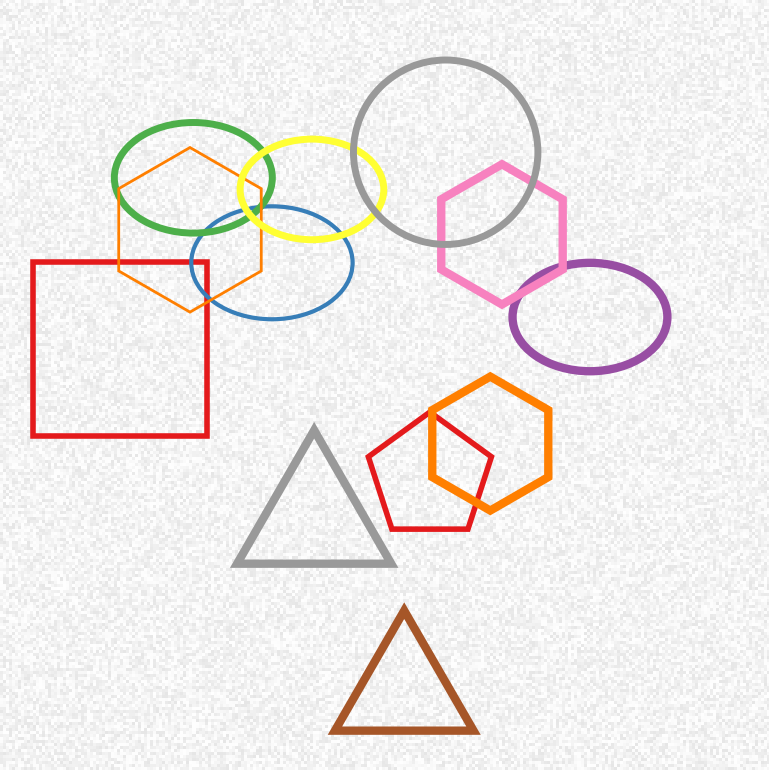[{"shape": "square", "thickness": 2, "radius": 0.57, "center": [0.156, 0.547]}, {"shape": "pentagon", "thickness": 2, "radius": 0.42, "center": [0.558, 0.381]}, {"shape": "oval", "thickness": 1.5, "radius": 0.52, "center": [0.353, 0.659]}, {"shape": "oval", "thickness": 2.5, "radius": 0.51, "center": [0.251, 0.769]}, {"shape": "oval", "thickness": 3, "radius": 0.5, "center": [0.766, 0.588]}, {"shape": "hexagon", "thickness": 1, "radius": 0.53, "center": [0.247, 0.702]}, {"shape": "hexagon", "thickness": 3, "radius": 0.43, "center": [0.637, 0.424]}, {"shape": "oval", "thickness": 2.5, "radius": 0.47, "center": [0.405, 0.754]}, {"shape": "triangle", "thickness": 3, "radius": 0.52, "center": [0.525, 0.103]}, {"shape": "hexagon", "thickness": 3, "radius": 0.46, "center": [0.652, 0.696]}, {"shape": "triangle", "thickness": 3, "radius": 0.58, "center": [0.408, 0.326]}, {"shape": "circle", "thickness": 2.5, "radius": 0.6, "center": [0.579, 0.802]}]